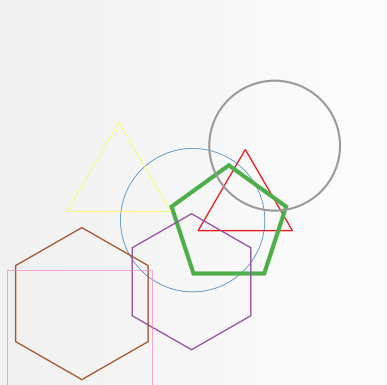[{"shape": "triangle", "thickness": 1, "radius": 0.7, "center": [0.633, 0.471]}, {"shape": "circle", "thickness": 0.5, "radius": 0.93, "center": [0.497, 0.428]}, {"shape": "pentagon", "thickness": 3, "radius": 0.78, "center": [0.591, 0.415]}, {"shape": "hexagon", "thickness": 1, "radius": 0.88, "center": [0.494, 0.268]}, {"shape": "triangle", "thickness": 0.5, "radius": 0.77, "center": [0.307, 0.528]}, {"shape": "hexagon", "thickness": 1, "radius": 0.99, "center": [0.211, 0.211]}, {"shape": "square", "thickness": 0.5, "radius": 0.93, "center": [0.204, 0.112]}, {"shape": "circle", "thickness": 1.5, "radius": 0.84, "center": [0.709, 0.622]}]